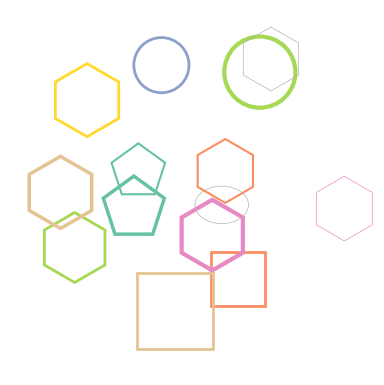[{"shape": "pentagon", "thickness": 1.5, "radius": 0.37, "center": [0.359, 0.555]}, {"shape": "pentagon", "thickness": 2.5, "radius": 0.42, "center": [0.348, 0.459]}, {"shape": "hexagon", "thickness": 1.5, "radius": 0.41, "center": [0.585, 0.556]}, {"shape": "square", "thickness": 2, "radius": 0.35, "center": [0.618, 0.275]}, {"shape": "circle", "thickness": 2, "radius": 0.36, "center": [0.419, 0.831]}, {"shape": "hexagon", "thickness": 0.5, "radius": 0.42, "center": [0.894, 0.458]}, {"shape": "hexagon", "thickness": 3, "radius": 0.46, "center": [0.551, 0.389]}, {"shape": "circle", "thickness": 3, "radius": 0.46, "center": [0.675, 0.813]}, {"shape": "hexagon", "thickness": 2, "radius": 0.45, "center": [0.194, 0.357]}, {"shape": "hexagon", "thickness": 2, "radius": 0.47, "center": [0.226, 0.74]}, {"shape": "hexagon", "thickness": 2.5, "radius": 0.47, "center": [0.157, 0.5]}, {"shape": "square", "thickness": 2, "radius": 0.49, "center": [0.454, 0.191]}, {"shape": "hexagon", "thickness": 0.5, "radius": 0.41, "center": [0.704, 0.847]}, {"shape": "oval", "thickness": 0.5, "radius": 0.35, "center": [0.576, 0.468]}]